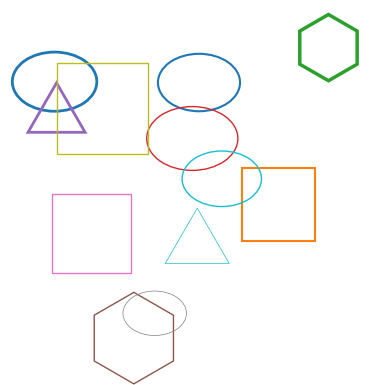[{"shape": "oval", "thickness": 2, "radius": 0.55, "center": [0.142, 0.788]}, {"shape": "oval", "thickness": 1.5, "radius": 0.53, "center": [0.517, 0.786]}, {"shape": "square", "thickness": 1.5, "radius": 0.48, "center": [0.724, 0.468]}, {"shape": "hexagon", "thickness": 2.5, "radius": 0.43, "center": [0.853, 0.876]}, {"shape": "oval", "thickness": 1, "radius": 0.59, "center": [0.499, 0.64]}, {"shape": "triangle", "thickness": 2, "radius": 0.43, "center": [0.147, 0.699]}, {"shape": "hexagon", "thickness": 1, "radius": 0.59, "center": [0.348, 0.122]}, {"shape": "square", "thickness": 1, "radius": 0.51, "center": [0.237, 0.393]}, {"shape": "oval", "thickness": 0.5, "radius": 0.41, "center": [0.402, 0.186]}, {"shape": "square", "thickness": 1, "radius": 0.59, "center": [0.266, 0.718]}, {"shape": "oval", "thickness": 1, "radius": 0.52, "center": [0.576, 0.536]}, {"shape": "triangle", "thickness": 0.5, "radius": 0.48, "center": [0.512, 0.363]}]